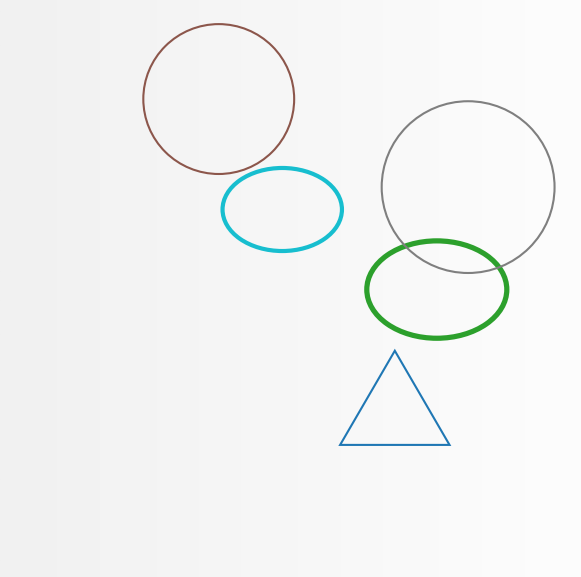[{"shape": "triangle", "thickness": 1, "radius": 0.54, "center": [0.679, 0.283]}, {"shape": "oval", "thickness": 2.5, "radius": 0.6, "center": [0.751, 0.498]}, {"shape": "circle", "thickness": 1, "radius": 0.65, "center": [0.376, 0.828]}, {"shape": "circle", "thickness": 1, "radius": 0.74, "center": [0.805, 0.675]}, {"shape": "oval", "thickness": 2, "radius": 0.51, "center": [0.486, 0.636]}]